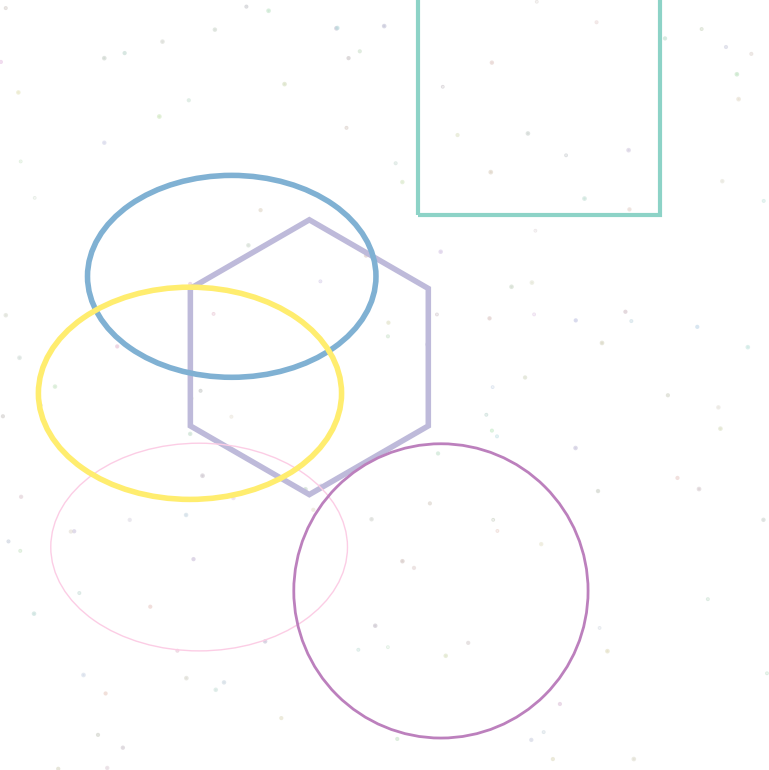[{"shape": "square", "thickness": 1.5, "radius": 0.79, "center": [0.701, 0.878]}, {"shape": "hexagon", "thickness": 2, "radius": 0.89, "center": [0.402, 0.536]}, {"shape": "oval", "thickness": 2, "radius": 0.94, "center": [0.301, 0.641]}, {"shape": "oval", "thickness": 0.5, "radius": 0.96, "center": [0.259, 0.29]}, {"shape": "circle", "thickness": 1, "radius": 0.96, "center": [0.573, 0.233]}, {"shape": "oval", "thickness": 2, "radius": 0.98, "center": [0.247, 0.489]}]